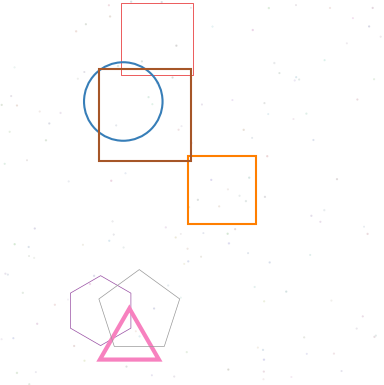[{"shape": "square", "thickness": 0.5, "radius": 0.47, "center": [0.408, 0.899]}, {"shape": "circle", "thickness": 1.5, "radius": 0.51, "center": [0.32, 0.736]}, {"shape": "hexagon", "thickness": 0.5, "radius": 0.45, "center": [0.261, 0.193]}, {"shape": "square", "thickness": 1.5, "radius": 0.44, "center": [0.576, 0.506]}, {"shape": "square", "thickness": 1.5, "radius": 0.6, "center": [0.377, 0.701]}, {"shape": "triangle", "thickness": 3, "radius": 0.44, "center": [0.336, 0.11]}, {"shape": "pentagon", "thickness": 0.5, "radius": 0.55, "center": [0.362, 0.189]}]